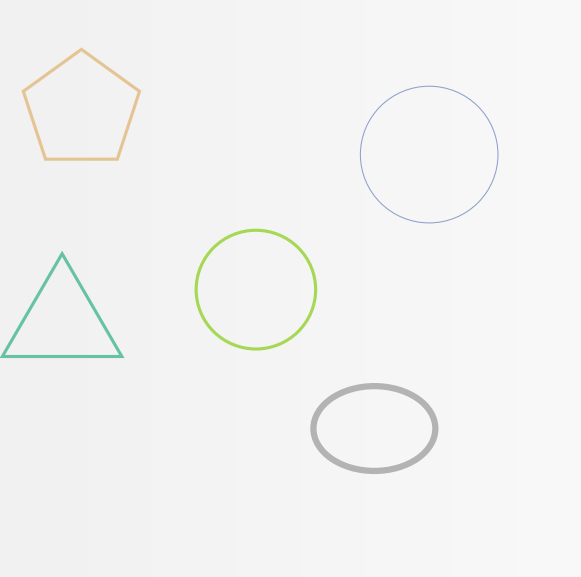[{"shape": "triangle", "thickness": 1.5, "radius": 0.59, "center": [0.107, 0.441]}, {"shape": "circle", "thickness": 0.5, "radius": 0.59, "center": [0.738, 0.732]}, {"shape": "circle", "thickness": 1.5, "radius": 0.51, "center": [0.44, 0.498]}, {"shape": "pentagon", "thickness": 1.5, "radius": 0.53, "center": [0.14, 0.809]}, {"shape": "oval", "thickness": 3, "radius": 0.52, "center": [0.644, 0.257]}]